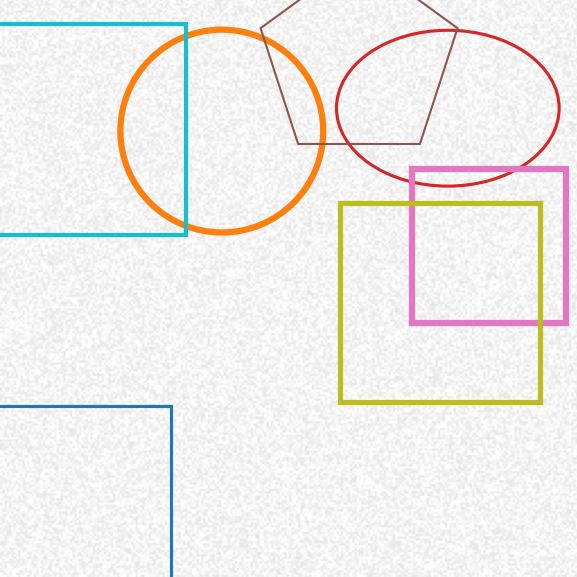[{"shape": "square", "thickness": 1.5, "radius": 0.91, "center": [0.114, 0.116]}, {"shape": "circle", "thickness": 3, "radius": 0.88, "center": [0.384, 0.772]}, {"shape": "oval", "thickness": 1.5, "radius": 0.96, "center": [0.775, 0.812]}, {"shape": "pentagon", "thickness": 1, "radius": 0.9, "center": [0.622, 0.895]}, {"shape": "square", "thickness": 3, "radius": 0.67, "center": [0.846, 0.574]}, {"shape": "square", "thickness": 2.5, "radius": 0.86, "center": [0.762, 0.475]}, {"shape": "square", "thickness": 2, "radius": 0.91, "center": [0.139, 0.774]}]